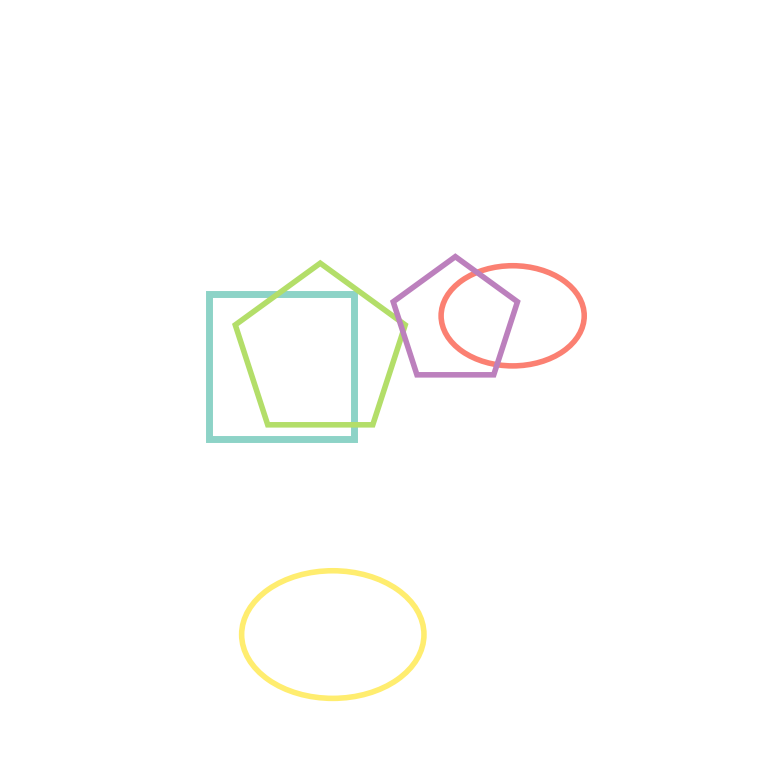[{"shape": "square", "thickness": 2.5, "radius": 0.47, "center": [0.366, 0.524]}, {"shape": "oval", "thickness": 2, "radius": 0.46, "center": [0.666, 0.59]}, {"shape": "pentagon", "thickness": 2, "radius": 0.58, "center": [0.416, 0.542]}, {"shape": "pentagon", "thickness": 2, "radius": 0.42, "center": [0.591, 0.582]}, {"shape": "oval", "thickness": 2, "radius": 0.59, "center": [0.432, 0.176]}]